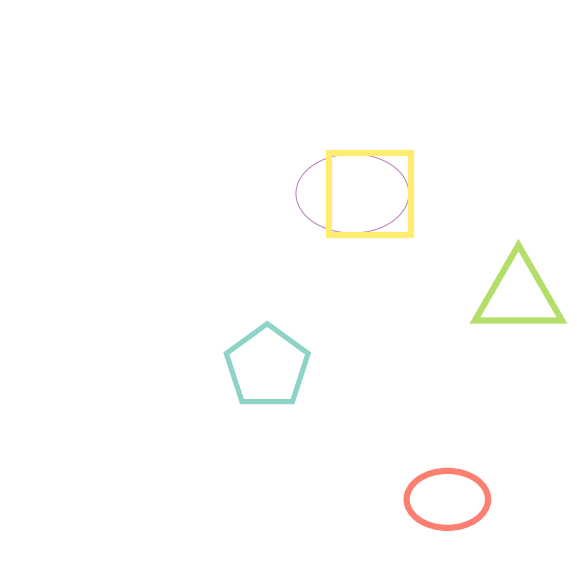[{"shape": "pentagon", "thickness": 2.5, "radius": 0.37, "center": [0.463, 0.364]}, {"shape": "oval", "thickness": 3, "radius": 0.35, "center": [0.775, 0.134]}, {"shape": "triangle", "thickness": 3, "radius": 0.44, "center": [0.898, 0.488]}, {"shape": "oval", "thickness": 0.5, "radius": 0.49, "center": [0.61, 0.664]}, {"shape": "square", "thickness": 3, "radius": 0.35, "center": [0.641, 0.663]}]